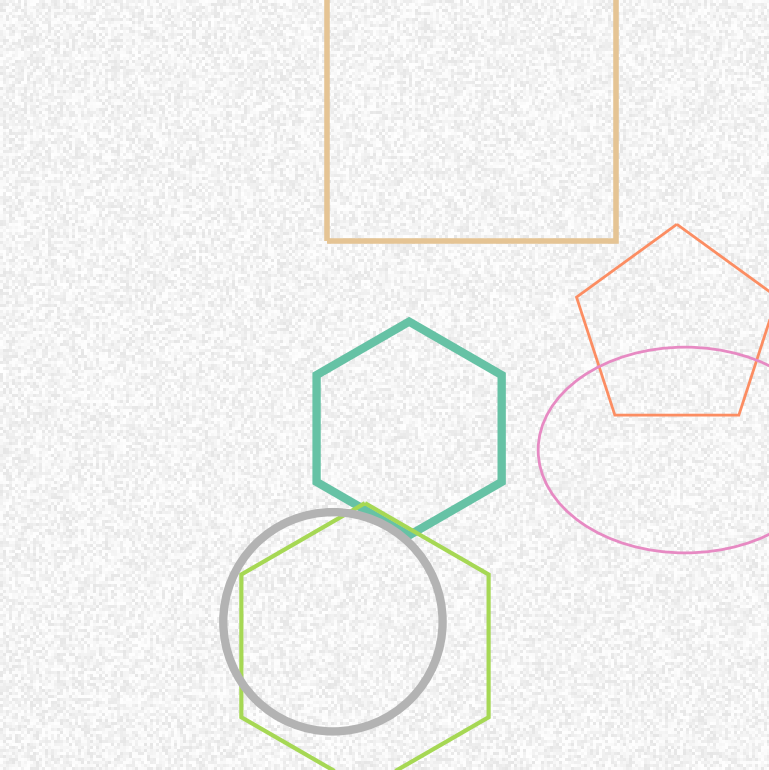[{"shape": "hexagon", "thickness": 3, "radius": 0.69, "center": [0.531, 0.444]}, {"shape": "pentagon", "thickness": 1, "radius": 0.68, "center": [0.879, 0.572]}, {"shape": "oval", "thickness": 1, "radius": 0.95, "center": [0.89, 0.416]}, {"shape": "hexagon", "thickness": 1.5, "radius": 0.93, "center": [0.474, 0.161]}, {"shape": "square", "thickness": 2, "radius": 0.94, "center": [0.612, 0.875]}, {"shape": "circle", "thickness": 3, "radius": 0.71, "center": [0.432, 0.192]}]